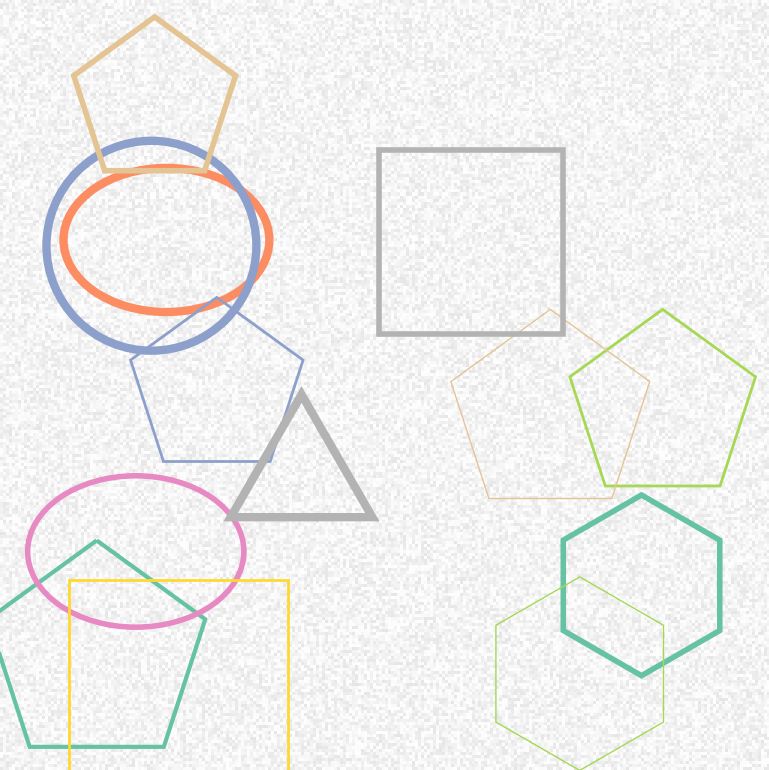[{"shape": "hexagon", "thickness": 2, "radius": 0.59, "center": [0.833, 0.24]}, {"shape": "pentagon", "thickness": 1.5, "radius": 0.74, "center": [0.126, 0.15]}, {"shape": "oval", "thickness": 3, "radius": 0.67, "center": [0.216, 0.688]}, {"shape": "circle", "thickness": 3, "radius": 0.68, "center": [0.197, 0.681]}, {"shape": "pentagon", "thickness": 1, "radius": 0.59, "center": [0.282, 0.496]}, {"shape": "oval", "thickness": 2, "radius": 0.7, "center": [0.176, 0.284]}, {"shape": "pentagon", "thickness": 1, "radius": 0.63, "center": [0.861, 0.471]}, {"shape": "hexagon", "thickness": 0.5, "radius": 0.63, "center": [0.753, 0.125]}, {"shape": "square", "thickness": 1, "radius": 0.71, "center": [0.232, 0.105]}, {"shape": "pentagon", "thickness": 0.5, "radius": 0.68, "center": [0.715, 0.462]}, {"shape": "pentagon", "thickness": 2, "radius": 0.55, "center": [0.201, 0.868]}, {"shape": "triangle", "thickness": 3, "radius": 0.53, "center": [0.392, 0.381]}, {"shape": "square", "thickness": 2, "radius": 0.6, "center": [0.611, 0.686]}]